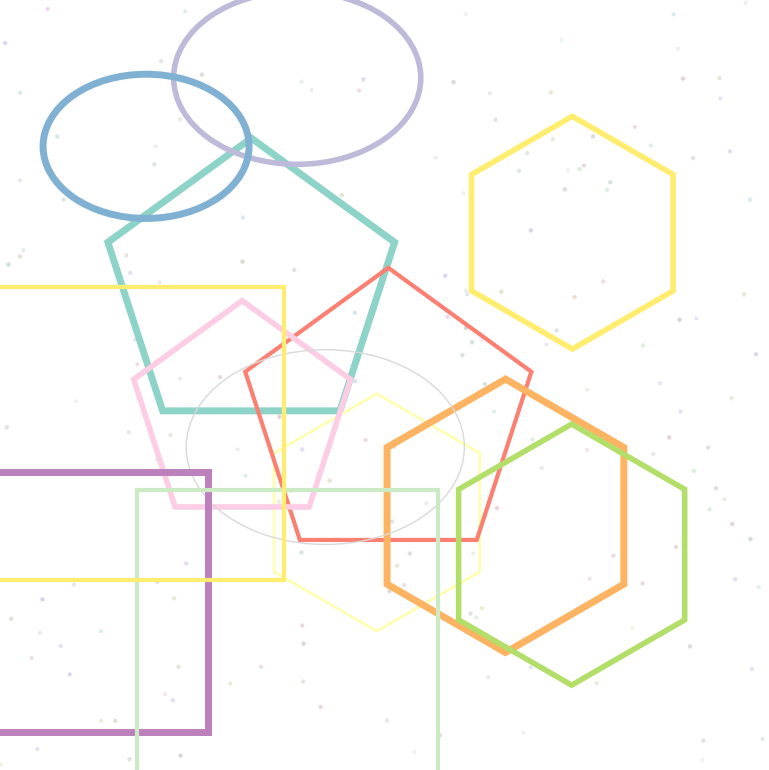[{"shape": "pentagon", "thickness": 2.5, "radius": 0.98, "center": [0.326, 0.625]}, {"shape": "hexagon", "thickness": 1, "radius": 0.77, "center": [0.489, 0.334]}, {"shape": "oval", "thickness": 2, "radius": 0.8, "center": [0.386, 0.899]}, {"shape": "pentagon", "thickness": 1.5, "radius": 0.98, "center": [0.504, 0.457]}, {"shape": "oval", "thickness": 2.5, "radius": 0.67, "center": [0.19, 0.81]}, {"shape": "hexagon", "thickness": 2.5, "radius": 0.89, "center": [0.656, 0.33]}, {"shape": "hexagon", "thickness": 2, "radius": 0.85, "center": [0.742, 0.28]}, {"shape": "pentagon", "thickness": 2, "radius": 0.74, "center": [0.314, 0.461]}, {"shape": "oval", "thickness": 0.5, "radius": 0.9, "center": [0.422, 0.419]}, {"shape": "square", "thickness": 2.5, "radius": 0.85, "center": [0.1, 0.218]}, {"shape": "square", "thickness": 1.5, "radius": 0.98, "center": [0.373, 0.168]}, {"shape": "square", "thickness": 1.5, "radius": 0.95, "center": [0.179, 0.437]}, {"shape": "hexagon", "thickness": 2, "radius": 0.76, "center": [0.743, 0.698]}]